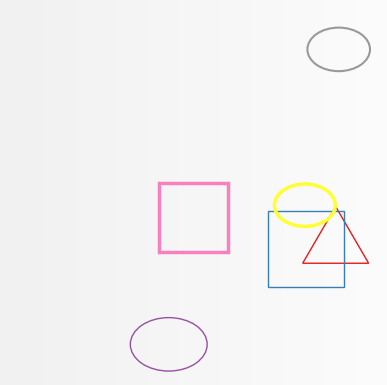[{"shape": "triangle", "thickness": 1, "radius": 0.49, "center": [0.866, 0.365]}, {"shape": "square", "thickness": 1, "radius": 0.49, "center": [0.789, 0.353]}, {"shape": "oval", "thickness": 1, "radius": 0.5, "center": [0.435, 0.106]}, {"shape": "oval", "thickness": 2.5, "radius": 0.39, "center": [0.787, 0.467]}, {"shape": "square", "thickness": 2.5, "radius": 0.44, "center": [0.499, 0.435]}, {"shape": "oval", "thickness": 1.5, "radius": 0.4, "center": [0.874, 0.872]}]